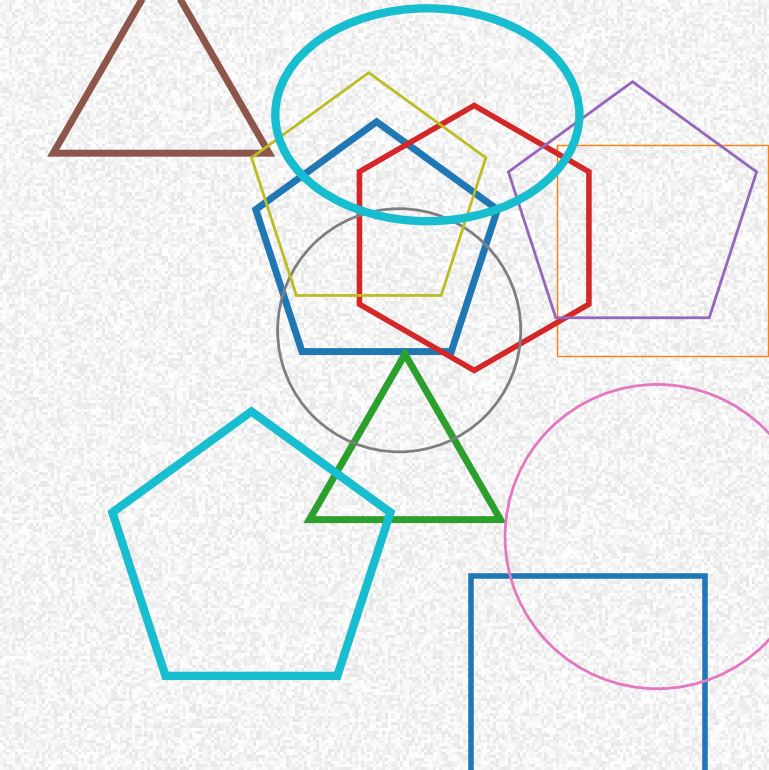[{"shape": "pentagon", "thickness": 2.5, "radius": 0.82, "center": [0.489, 0.677]}, {"shape": "square", "thickness": 2, "radius": 0.76, "center": [0.764, 0.1]}, {"shape": "square", "thickness": 0.5, "radius": 0.69, "center": [0.86, 0.675]}, {"shape": "triangle", "thickness": 2.5, "radius": 0.72, "center": [0.526, 0.397]}, {"shape": "hexagon", "thickness": 2, "radius": 0.86, "center": [0.616, 0.691]}, {"shape": "pentagon", "thickness": 1, "radius": 0.85, "center": [0.821, 0.724]}, {"shape": "triangle", "thickness": 2.5, "radius": 0.81, "center": [0.209, 0.882]}, {"shape": "circle", "thickness": 1, "radius": 0.99, "center": [0.853, 0.303]}, {"shape": "circle", "thickness": 1, "radius": 0.79, "center": [0.518, 0.571]}, {"shape": "pentagon", "thickness": 1, "radius": 0.8, "center": [0.479, 0.746]}, {"shape": "pentagon", "thickness": 3, "radius": 0.95, "center": [0.327, 0.276]}, {"shape": "oval", "thickness": 3, "radius": 0.99, "center": [0.555, 0.851]}]